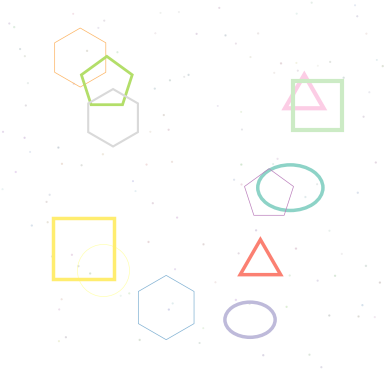[{"shape": "oval", "thickness": 2.5, "radius": 0.42, "center": [0.754, 0.513]}, {"shape": "circle", "thickness": 0.5, "radius": 0.34, "center": [0.269, 0.297]}, {"shape": "oval", "thickness": 2.5, "radius": 0.33, "center": [0.649, 0.17]}, {"shape": "triangle", "thickness": 2.5, "radius": 0.3, "center": [0.676, 0.317]}, {"shape": "hexagon", "thickness": 0.5, "radius": 0.42, "center": [0.432, 0.201]}, {"shape": "hexagon", "thickness": 0.5, "radius": 0.38, "center": [0.208, 0.851]}, {"shape": "pentagon", "thickness": 2, "radius": 0.35, "center": [0.277, 0.784]}, {"shape": "triangle", "thickness": 3, "radius": 0.29, "center": [0.79, 0.748]}, {"shape": "hexagon", "thickness": 1.5, "radius": 0.37, "center": [0.294, 0.694]}, {"shape": "pentagon", "thickness": 0.5, "radius": 0.33, "center": [0.699, 0.495]}, {"shape": "square", "thickness": 3, "radius": 0.32, "center": [0.824, 0.727]}, {"shape": "square", "thickness": 2.5, "radius": 0.39, "center": [0.218, 0.354]}]